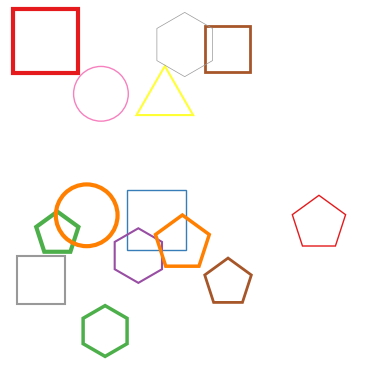[{"shape": "square", "thickness": 3, "radius": 0.42, "center": [0.118, 0.894]}, {"shape": "pentagon", "thickness": 1, "radius": 0.36, "center": [0.828, 0.42]}, {"shape": "square", "thickness": 1, "radius": 0.39, "center": [0.407, 0.429]}, {"shape": "hexagon", "thickness": 2.5, "radius": 0.33, "center": [0.273, 0.14]}, {"shape": "pentagon", "thickness": 3, "radius": 0.29, "center": [0.149, 0.393]}, {"shape": "hexagon", "thickness": 1.5, "radius": 0.35, "center": [0.359, 0.336]}, {"shape": "circle", "thickness": 3, "radius": 0.4, "center": [0.225, 0.441]}, {"shape": "pentagon", "thickness": 2.5, "radius": 0.37, "center": [0.474, 0.368]}, {"shape": "triangle", "thickness": 1.5, "radius": 0.42, "center": [0.428, 0.744]}, {"shape": "pentagon", "thickness": 2, "radius": 0.32, "center": [0.592, 0.266]}, {"shape": "square", "thickness": 2, "radius": 0.29, "center": [0.59, 0.873]}, {"shape": "circle", "thickness": 1, "radius": 0.36, "center": [0.262, 0.756]}, {"shape": "hexagon", "thickness": 0.5, "radius": 0.42, "center": [0.48, 0.884]}, {"shape": "square", "thickness": 1.5, "radius": 0.31, "center": [0.107, 0.272]}]